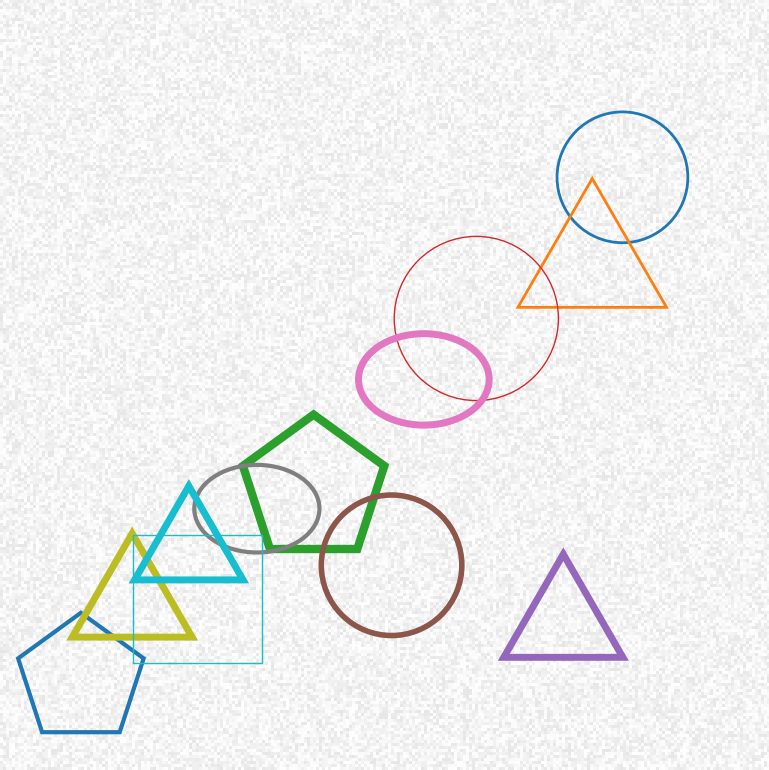[{"shape": "circle", "thickness": 1, "radius": 0.42, "center": [0.808, 0.77]}, {"shape": "pentagon", "thickness": 1.5, "radius": 0.43, "center": [0.105, 0.118]}, {"shape": "triangle", "thickness": 1, "radius": 0.56, "center": [0.769, 0.657]}, {"shape": "pentagon", "thickness": 3, "radius": 0.48, "center": [0.407, 0.365]}, {"shape": "circle", "thickness": 0.5, "radius": 0.53, "center": [0.619, 0.586]}, {"shape": "triangle", "thickness": 2.5, "radius": 0.45, "center": [0.732, 0.191]}, {"shape": "circle", "thickness": 2, "radius": 0.46, "center": [0.509, 0.266]}, {"shape": "oval", "thickness": 2.5, "radius": 0.42, "center": [0.55, 0.507]}, {"shape": "oval", "thickness": 1.5, "radius": 0.41, "center": [0.334, 0.339]}, {"shape": "triangle", "thickness": 2.5, "radius": 0.45, "center": [0.172, 0.217]}, {"shape": "square", "thickness": 0.5, "radius": 0.42, "center": [0.257, 0.222]}, {"shape": "triangle", "thickness": 2.5, "radius": 0.41, "center": [0.245, 0.288]}]